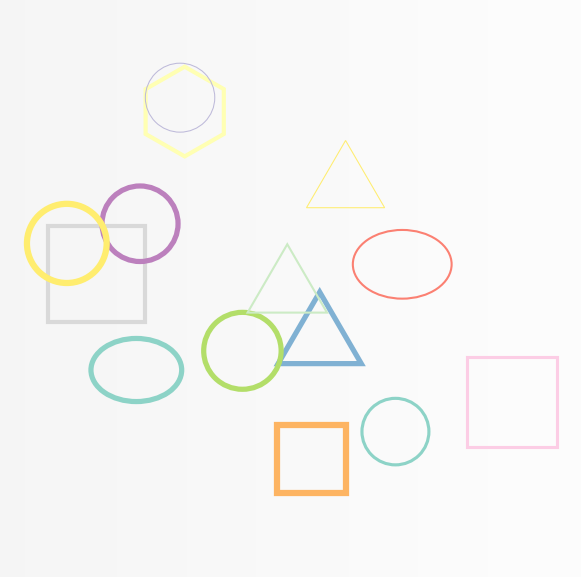[{"shape": "oval", "thickness": 2.5, "radius": 0.39, "center": [0.235, 0.358]}, {"shape": "circle", "thickness": 1.5, "radius": 0.29, "center": [0.68, 0.252]}, {"shape": "hexagon", "thickness": 2, "radius": 0.39, "center": [0.318, 0.806]}, {"shape": "circle", "thickness": 0.5, "radius": 0.3, "center": [0.31, 0.83]}, {"shape": "oval", "thickness": 1, "radius": 0.42, "center": [0.692, 0.541]}, {"shape": "triangle", "thickness": 2.5, "radius": 0.41, "center": [0.55, 0.411]}, {"shape": "square", "thickness": 3, "radius": 0.3, "center": [0.537, 0.204]}, {"shape": "circle", "thickness": 2.5, "radius": 0.33, "center": [0.417, 0.392]}, {"shape": "square", "thickness": 1.5, "radius": 0.39, "center": [0.881, 0.303]}, {"shape": "square", "thickness": 2, "radius": 0.42, "center": [0.166, 0.525]}, {"shape": "circle", "thickness": 2.5, "radius": 0.33, "center": [0.241, 0.612]}, {"shape": "triangle", "thickness": 1, "radius": 0.39, "center": [0.494, 0.497]}, {"shape": "triangle", "thickness": 0.5, "radius": 0.39, "center": [0.595, 0.678]}, {"shape": "circle", "thickness": 3, "radius": 0.34, "center": [0.115, 0.578]}]